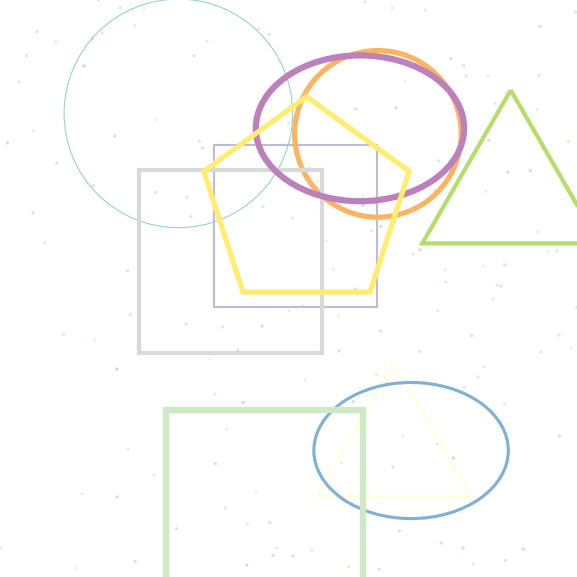[{"shape": "circle", "thickness": 0.5, "radius": 0.99, "center": [0.309, 0.803]}, {"shape": "triangle", "thickness": 0.5, "radius": 0.77, "center": [0.682, 0.217]}, {"shape": "square", "thickness": 1, "radius": 0.7, "center": [0.512, 0.608]}, {"shape": "oval", "thickness": 1.5, "radius": 0.84, "center": [0.712, 0.219]}, {"shape": "circle", "thickness": 2.5, "radius": 0.72, "center": [0.654, 0.767]}, {"shape": "triangle", "thickness": 2, "radius": 0.88, "center": [0.884, 0.666]}, {"shape": "square", "thickness": 2, "radius": 0.79, "center": [0.399, 0.546]}, {"shape": "oval", "thickness": 3, "radius": 0.9, "center": [0.623, 0.777]}, {"shape": "square", "thickness": 3, "radius": 0.85, "center": [0.458, 0.118]}, {"shape": "pentagon", "thickness": 2.5, "radius": 0.94, "center": [0.531, 0.645]}]